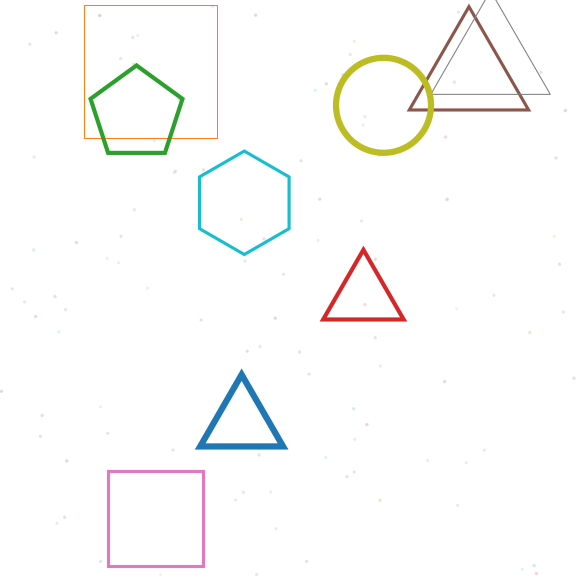[{"shape": "triangle", "thickness": 3, "radius": 0.41, "center": [0.418, 0.267]}, {"shape": "square", "thickness": 0.5, "radius": 0.57, "center": [0.261, 0.875]}, {"shape": "pentagon", "thickness": 2, "radius": 0.42, "center": [0.236, 0.802]}, {"shape": "triangle", "thickness": 2, "radius": 0.4, "center": [0.629, 0.486]}, {"shape": "triangle", "thickness": 1.5, "radius": 0.6, "center": [0.812, 0.868]}, {"shape": "square", "thickness": 1.5, "radius": 0.41, "center": [0.269, 0.102]}, {"shape": "triangle", "thickness": 0.5, "radius": 0.6, "center": [0.849, 0.895]}, {"shape": "circle", "thickness": 3, "radius": 0.41, "center": [0.664, 0.817]}, {"shape": "hexagon", "thickness": 1.5, "radius": 0.45, "center": [0.423, 0.648]}]